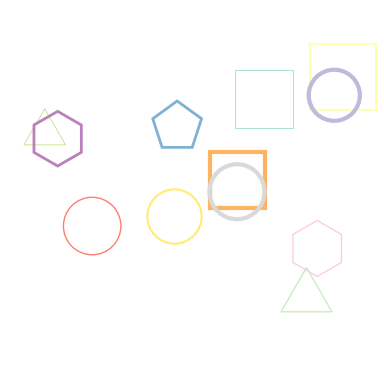[{"shape": "square", "thickness": 0.5, "radius": 0.38, "center": [0.685, 0.742]}, {"shape": "square", "thickness": 1.5, "radius": 0.43, "center": [0.89, 0.8]}, {"shape": "circle", "thickness": 3, "radius": 0.33, "center": [0.868, 0.753]}, {"shape": "circle", "thickness": 1, "radius": 0.37, "center": [0.239, 0.413]}, {"shape": "pentagon", "thickness": 2, "radius": 0.33, "center": [0.46, 0.671]}, {"shape": "square", "thickness": 3, "radius": 0.36, "center": [0.618, 0.533]}, {"shape": "triangle", "thickness": 0.5, "radius": 0.31, "center": [0.116, 0.655]}, {"shape": "hexagon", "thickness": 1, "radius": 0.36, "center": [0.824, 0.355]}, {"shape": "circle", "thickness": 3, "radius": 0.36, "center": [0.615, 0.502]}, {"shape": "hexagon", "thickness": 2, "radius": 0.36, "center": [0.15, 0.64]}, {"shape": "triangle", "thickness": 1, "radius": 0.38, "center": [0.796, 0.228]}, {"shape": "circle", "thickness": 1.5, "radius": 0.35, "center": [0.453, 0.438]}]